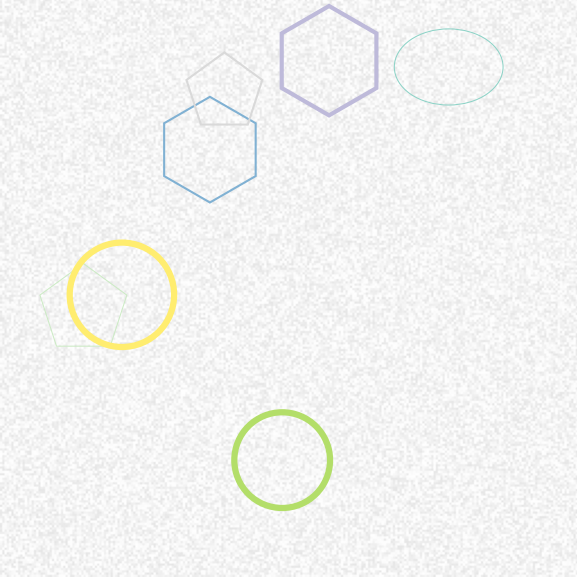[{"shape": "oval", "thickness": 0.5, "radius": 0.47, "center": [0.777, 0.883]}, {"shape": "hexagon", "thickness": 2, "radius": 0.47, "center": [0.57, 0.894]}, {"shape": "hexagon", "thickness": 1, "radius": 0.46, "center": [0.363, 0.74]}, {"shape": "circle", "thickness": 3, "radius": 0.41, "center": [0.489, 0.202]}, {"shape": "pentagon", "thickness": 1, "radius": 0.35, "center": [0.388, 0.839]}, {"shape": "pentagon", "thickness": 0.5, "radius": 0.4, "center": [0.144, 0.464]}, {"shape": "circle", "thickness": 3, "radius": 0.45, "center": [0.211, 0.489]}]